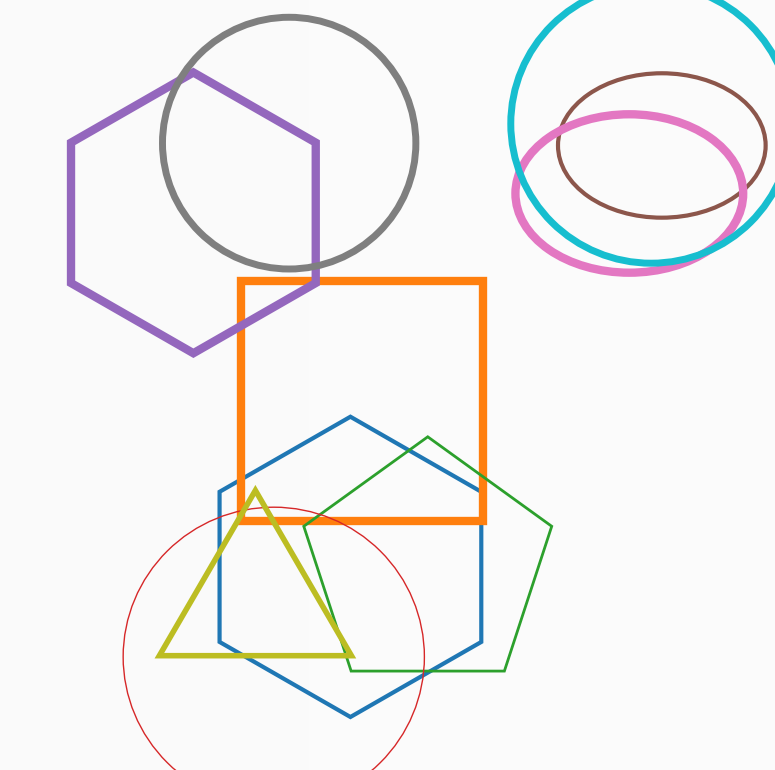[{"shape": "hexagon", "thickness": 1.5, "radius": 0.97, "center": [0.452, 0.264]}, {"shape": "square", "thickness": 3, "radius": 0.78, "center": [0.467, 0.479]}, {"shape": "pentagon", "thickness": 1, "radius": 0.84, "center": [0.552, 0.265]}, {"shape": "circle", "thickness": 0.5, "radius": 0.97, "center": [0.353, 0.147]}, {"shape": "hexagon", "thickness": 3, "radius": 0.91, "center": [0.25, 0.724]}, {"shape": "oval", "thickness": 1.5, "radius": 0.67, "center": [0.854, 0.811]}, {"shape": "oval", "thickness": 3, "radius": 0.73, "center": [0.812, 0.749]}, {"shape": "circle", "thickness": 2.5, "radius": 0.82, "center": [0.373, 0.814]}, {"shape": "triangle", "thickness": 2, "radius": 0.72, "center": [0.33, 0.22]}, {"shape": "circle", "thickness": 2.5, "radius": 0.91, "center": [0.84, 0.839]}]